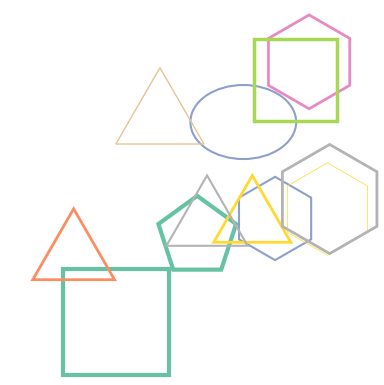[{"shape": "square", "thickness": 3, "radius": 0.69, "center": [0.302, 0.164]}, {"shape": "pentagon", "thickness": 3, "radius": 0.53, "center": [0.512, 0.385]}, {"shape": "triangle", "thickness": 2, "radius": 0.61, "center": [0.191, 0.335]}, {"shape": "oval", "thickness": 1.5, "radius": 0.69, "center": [0.632, 0.683]}, {"shape": "hexagon", "thickness": 1.5, "radius": 0.54, "center": [0.714, 0.433]}, {"shape": "hexagon", "thickness": 2, "radius": 0.61, "center": [0.803, 0.839]}, {"shape": "square", "thickness": 2.5, "radius": 0.54, "center": [0.767, 0.792]}, {"shape": "hexagon", "thickness": 0.5, "radius": 0.6, "center": [0.851, 0.457]}, {"shape": "triangle", "thickness": 2, "radius": 0.58, "center": [0.655, 0.428]}, {"shape": "triangle", "thickness": 1, "radius": 0.66, "center": [0.415, 0.692]}, {"shape": "hexagon", "thickness": 2, "radius": 0.71, "center": [0.856, 0.483]}, {"shape": "triangle", "thickness": 1.5, "radius": 0.61, "center": [0.538, 0.422]}]